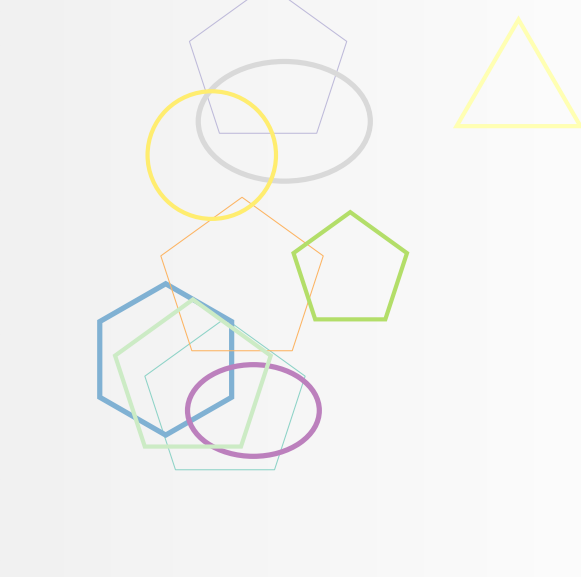[{"shape": "pentagon", "thickness": 0.5, "radius": 0.72, "center": [0.387, 0.303]}, {"shape": "triangle", "thickness": 2, "radius": 0.62, "center": [0.892, 0.842]}, {"shape": "pentagon", "thickness": 0.5, "radius": 0.71, "center": [0.461, 0.883]}, {"shape": "hexagon", "thickness": 2.5, "radius": 0.66, "center": [0.285, 0.377]}, {"shape": "pentagon", "thickness": 0.5, "radius": 0.73, "center": [0.416, 0.511]}, {"shape": "pentagon", "thickness": 2, "radius": 0.51, "center": [0.603, 0.529]}, {"shape": "oval", "thickness": 2.5, "radius": 0.74, "center": [0.489, 0.789]}, {"shape": "oval", "thickness": 2.5, "radius": 0.57, "center": [0.436, 0.288]}, {"shape": "pentagon", "thickness": 2, "radius": 0.7, "center": [0.332, 0.34]}, {"shape": "circle", "thickness": 2, "radius": 0.55, "center": [0.364, 0.731]}]